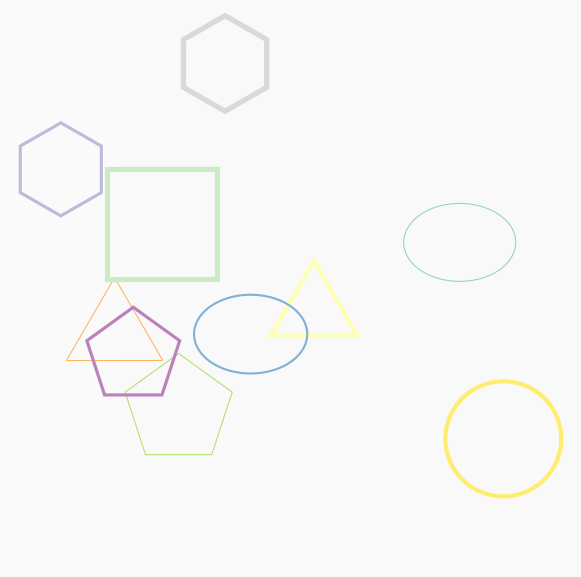[{"shape": "oval", "thickness": 0.5, "radius": 0.48, "center": [0.791, 0.579]}, {"shape": "triangle", "thickness": 2, "radius": 0.43, "center": [0.54, 0.461]}, {"shape": "hexagon", "thickness": 1.5, "radius": 0.4, "center": [0.105, 0.706]}, {"shape": "oval", "thickness": 1, "radius": 0.49, "center": [0.431, 0.421]}, {"shape": "triangle", "thickness": 0.5, "radius": 0.48, "center": [0.197, 0.423]}, {"shape": "pentagon", "thickness": 0.5, "radius": 0.48, "center": [0.307, 0.29]}, {"shape": "hexagon", "thickness": 2.5, "radius": 0.41, "center": [0.387, 0.889]}, {"shape": "pentagon", "thickness": 1.5, "radius": 0.42, "center": [0.229, 0.383]}, {"shape": "square", "thickness": 2.5, "radius": 0.47, "center": [0.279, 0.612]}, {"shape": "circle", "thickness": 2, "radius": 0.5, "center": [0.866, 0.239]}]